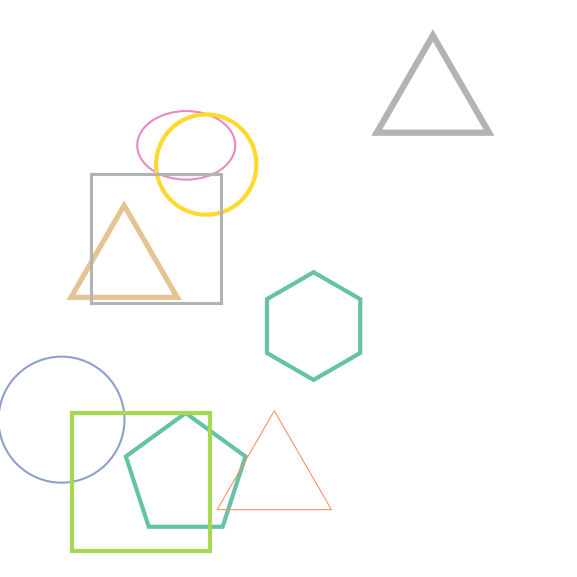[{"shape": "pentagon", "thickness": 2, "radius": 0.54, "center": [0.321, 0.175]}, {"shape": "hexagon", "thickness": 2, "radius": 0.47, "center": [0.543, 0.435]}, {"shape": "triangle", "thickness": 0.5, "radius": 0.57, "center": [0.475, 0.174]}, {"shape": "circle", "thickness": 1, "radius": 0.55, "center": [0.106, 0.272]}, {"shape": "oval", "thickness": 1, "radius": 0.42, "center": [0.322, 0.747]}, {"shape": "square", "thickness": 2, "radius": 0.6, "center": [0.244, 0.165]}, {"shape": "circle", "thickness": 2, "radius": 0.43, "center": [0.357, 0.714]}, {"shape": "triangle", "thickness": 2.5, "radius": 0.53, "center": [0.215, 0.537]}, {"shape": "triangle", "thickness": 3, "radius": 0.56, "center": [0.75, 0.826]}, {"shape": "square", "thickness": 1.5, "radius": 0.56, "center": [0.27, 0.586]}]